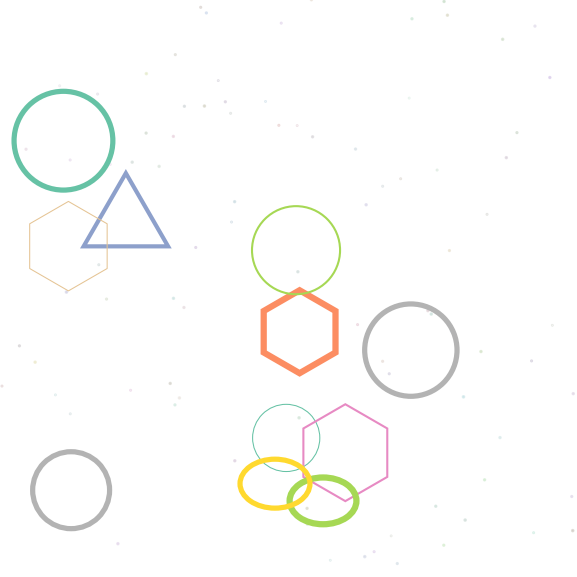[{"shape": "circle", "thickness": 0.5, "radius": 0.29, "center": [0.496, 0.241]}, {"shape": "circle", "thickness": 2.5, "radius": 0.43, "center": [0.11, 0.756]}, {"shape": "hexagon", "thickness": 3, "radius": 0.36, "center": [0.519, 0.425]}, {"shape": "triangle", "thickness": 2, "radius": 0.42, "center": [0.218, 0.615]}, {"shape": "hexagon", "thickness": 1, "radius": 0.42, "center": [0.598, 0.215]}, {"shape": "circle", "thickness": 1, "radius": 0.38, "center": [0.513, 0.566]}, {"shape": "oval", "thickness": 3, "radius": 0.29, "center": [0.559, 0.132]}, {"shape": "oval", "thickness": 2.5, "radius": 0.3, "center": [0.476, 0.162]}, {"shape": "hexagon", "thickness": 0.5, "radius": 0.39, "center": [0.118, 0.573]}, {"shape": "circle", "thickness": 2.5, "radius": 0.33, "center": [0.123, 0.15]}, {"shape": "circle", "thickness": 2.5, "radius": 0.4, "center": [0.711, 0.393]}]